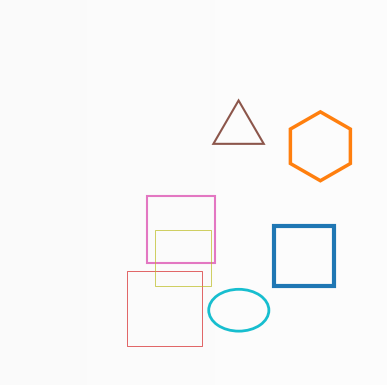[{"shape": "square", "thickness": 3, "radius": 0.39, "center": [0.785, 0.334]}, {"shape": "hexagon", "thickness": 2.5, "radius": 0.45, "center": [0.827, 0.62]}, {"shape": "square", "thickness": 0.5, "radius": 0.49, "center": [0.425, 0.198]}, {"shape": "triangle", "thickness": 1.5, "radius": 0.38, "center": [0.616, 0.664]}, {"shape": "square", "thickness": 1.5, "radius": 0.44, "center": [0.467, 0.404]}, {"shape": "square", "thickness": 0.5, "radius": 0.36, "center": [0.473, 0.33]}, {"shape": "oval", "thickness": 2, "radius": 0.39, "center": [0.616, 0.194]}]